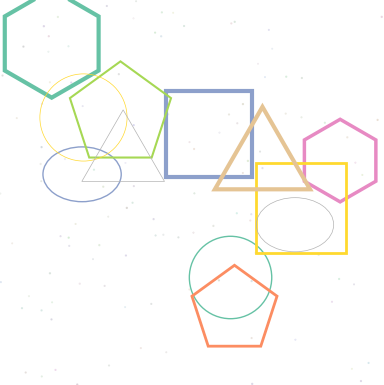[{"shape": "circle", "thickness": 1, "radius": 0.54, "center": [0.599, 0.279]}, {"shape": "hexagon", "thickness": 3, "radius": 0.7, "center": [0.134, 0.887]}, {"shape": "pentagon", "thickness": 2, "radius": 0.58, "center": [0.609, 0.195]}, {"shape": "square", "thickness": 3, "radius": 0.56, "center": [0.543, 0.653]}, {"shape": "oval", "thickness": 1, "radius": 0.51, "center": [0.213, 0.547]}, {"shape": "hexagon", "thickness": 2.5, "radius": 0.54, "center": [0.883, 0.583]}, {"shape": "pentagon", "thickness": 1.5, "radius": 0.69, "center": [0.313, 0.703]}, {"shape": "square", "thickness": 2, "radius": 0.59, "center": [0.782, 0.461]}, {"shape": "circle", "thickness": 0.5, "radius": 0.57, "center": [0.217, 0.695]}, {"shape": "triangle", "thickness": 3, "radius": 0.71, "center": [0.682, 0.58]}, {"shape": "oval", "thickness": 0.5, "radius": 0.5, "center": [0.766, 0.416]}, {"shape": "triangle", "thickness": 0.5, "radius": 0.62, "center": [0.32, 0.591]}]